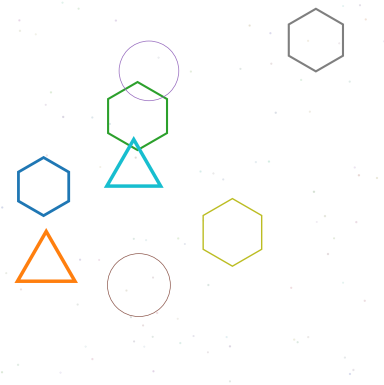[{"shape": "hexagon", "thickness": 2, "radius": 0.38, "center": [0.113, 0.515]}, {"shape": "triangle", "thickness": 2.5, "radius": 0.43, "center": [0.12, 0.313]}, {"shape": "hexagon", "thickness": 1.5, "radius": 0.44, "center": [0.357, 0.699]}, {"shape": "circle", "thickness": 0.5, "radius": 0.39, "center": [0.387, 0.816]}, {"shape": "circle", "thickness": 0.5, "radius": 0.41, "center": [0.361, 0.259]}, {"shape": "hexagon", "thickness": 1.5, "radius": 0.41, "center": [0.82, 0.896]}, {"shape": "hexagon", "thickness": 1, "radius": 0.44, "center": [0.604, 0.396]}, {"shape": "triangle", "thickness": 2.5, "radius": 0.4, "center": [0.347, 0.557]}]